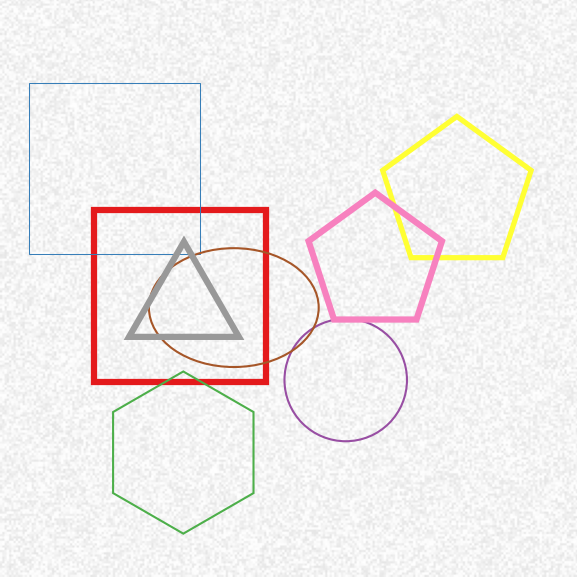[{"shape": "square", "thickness": 3, "radius": 0.74, "center": [0.311, 0.486]}, {"shape": "square", "thickness": 0.5, "radius": 0.74, "center": [0.198, 0.708]}, {"shape": "hexagon", "thickness": 1, "radius": 0.7, "center": [0.317, 0.215]}, {"shape": "circle", "thickness": 1, "radius": 0.53, "center": [0.599, 0.341]}, {"shape": "pentagon", "thickness": 2.5, "radius": 0.68, "center": [0.791, 0.662]}, {"shape": "oval", "thickness": 1, "radius": 0.73, "center": [0.405, 0.466]}, {"shape": "pentagon", "thickness": 3, "radius": 0.61, "center": [0.65, 0.544]}, {"shape": "triangle", "thickness": 3, "radius": 0.55, "center": [0.319, 0.471]}]